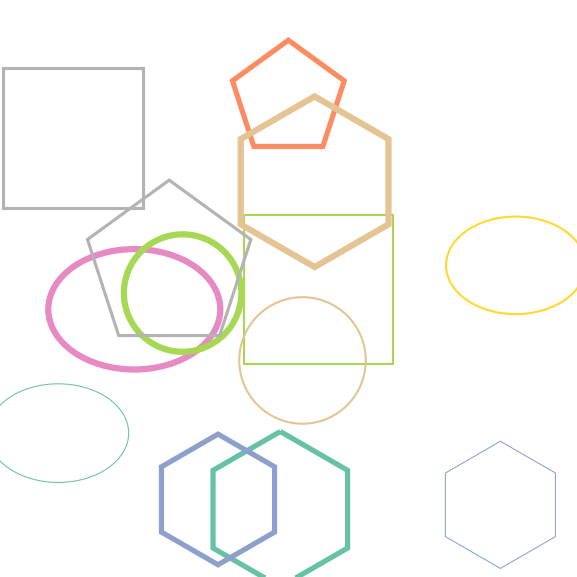[{"shape": "hexagon", "thickness": 2.5, "radius": 0.67, "center": [0.485, 0.117]}, {"shape": "oval", "thickness": 0.5, "radius": 0.61, "center": [0.101, 0.249]}, {"shape": "pentagon", "thickness": 2.5, "radius": 0.51, "center": [0.499, 0.828]}, {"shape": "hexagon", "thickness": 2.5, "radius": 0.57, "center": [0.378, 0.134]}, {"shape": "hexagon", "thickness": 0.5, "radius": 0.55, "center": [0.867, 0.125]}, {"shape": "oval", "thickness": 3, "radius": 0.74, "center": [0.233, 0.464]}, {"shape": "circle", "thickness": 3, "radius": 0.51, "center": [0.316, 0.492]}, {"shape": "square", "thickness": 1, "radius": 0.65, "center": [0.552, 0.498]}, {"shape": "oval", "thickness": 1, "radius": 0.6, "center": [0.893, 0.54]}, {"shape": "hexagon", "thickness": 3, "radius": 0.74, "center": [0.545, 0.684]}, {"shape": "circle", "thickness": 1, "radius": 0.55, "center": [0.524, 0.375]}, {"shape": "square", "thickness": 1.5, "radius": 0.61, "center": [0.127, 0.76]}, {"shape": "pentagon", "thickness": 1.5, "radius": 0.74, "center": [0.293, 0.538]}]